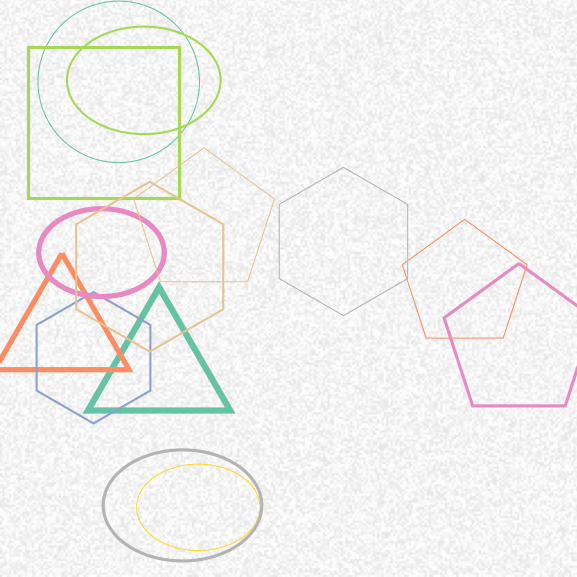[{"shape": "triangle", "thickness": 3, "radius": 0.71, "center": [0.275, 0.359]}, {"shape": "circle", "thickness": 0.5, "radius": 0.7, "center": [0.206, 0.857]}, {"shape": "triangle", "thickness": 2.5, "radius": 0.67, "center": [0.107, 0.426]}, {"shape": "pentagon", "thickness": 0.5, "radius": 0.57, "center": [0.805, 0.506]}, {"shape": "hexagon", "thickness": 1, "radius": 0.57, "center": [0.162, 0.38]}, {"shape": "oval", "thickness": 2.5, "radius": 0.54, "center": [0.176, 0.562]}, {"shape": "pentagon", "thickness": 1.5, "radius": 0.68, "center": [0.899, 0.407]}, {"shape": "square", "thickness": 1.5, "radius": 0.65, "center": [0.179, 0.787]}, {"shape": "oval", "thickness": 1, "radius": 0.67, "center": [0.249, 0.86]}, {"shape": "oval", "thickness": 0.5, "radius": 0.53, "center": [0.343, 0.121]}, {"shape": "pentagon", "thickness": 0.5, "radius": 0.64, "center": [0.353, 0.615]}, {"shape": "hexagon", "thickness": 1, "radius": 0.74, "center": [0.259, 0.537]}, {"shape": "hexagon", "thickness": 0.5, "radius": 0.64, "center": [0.595, 0.581]}, {"shape": "oval", "thickness": 1.5, "radius": 0.69, "center": [0.316, 0.124]}]